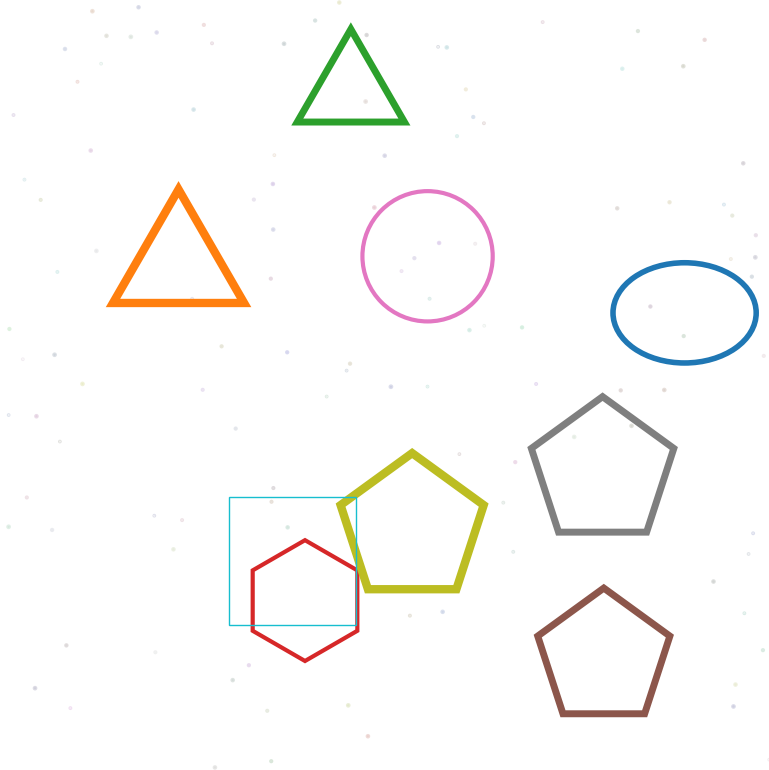[{"shape": "oval", "thickness": 2, "radius": 0.46, "center": [0.889, 0.594]}, {"shape": "triangle", "thickness": 3, "radius": 0.49, "center": [0.232, 0.656]}, {"shape": "triangle", "thickness": 2.5, "radius": 0.4, "center": [0.456, 0.882]}, {"shape": "hexagon", "thickness": 1.5, "radius": 0.39, "center": [0.396, 0.22]}, {"shape": "pentagon", "thickness": 2.5, "radius": 0.45, "center": [0.784, 0.146]}, {"shape": "circle", "thickness": 1.5, "radius": 0.42, "center": [0.555, 0.667]}, {"shape": "pentagon", "thickness": 2.5, "radius": 0.49, "center": [0.783, 0.388]}, {"shape": "pentagon", "thickness": 3, "radius": 0.49, "center": [0.535, 0.314]}, {"shape": "square", "thickness": 0.5, "radius": 0.41, "center": [0.38, 0.272]}]